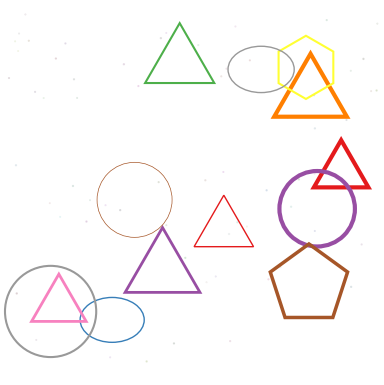[{"shape": "triangle", "thickness": 3, "radius": 0.41, "center": [0.886, 0.554]}, {"shape": "triangle", "thickness": 1, "radius": 0.45, "center": [0.581, 0.404]}, {"shape": "oval", "thickness": 1, "radius": 0.42, "center": [0.291, 0.169]}, {"shape": "triangle", "thickness": 1.5, "radius": 0.52, "center": [0.467, 0.836]}, {"shape": "triangle", "thickness": 2, "radius": 0.56, "center": [0.422, 0.297]}, {"shape": "circle", "thickness": 3, "radius": 0.49, "center": [0.824, 0.458]}, {"shape": "triangle", "thickness": 3, "radius": 0.55, "center": [0.807, 0.751]}, {"shape": "hexagon", "thickness": 1.5, "radius": 0.41, "center": [0.795, 0.825]}, {"shape": "pentagon", "thickness": 2.5, "radius": 0.53, "center": [0.802, 0.261]}, {"shape": "circle", "thickness": 0.5, "radius": 0.49, "center": [0.35, 0.481]}, {"shape": "triangle", "thickness": 2, "radius": 0.41, "center": [0.153, 0.206]}, {"shape": "oval", "thickness": 1, "radius": 0.43, "center": [0.678, 0.82]}, {"shape": "circle", "thickness": 1.5, "radius": 0.59, "center": [0.131, 0.191]}]